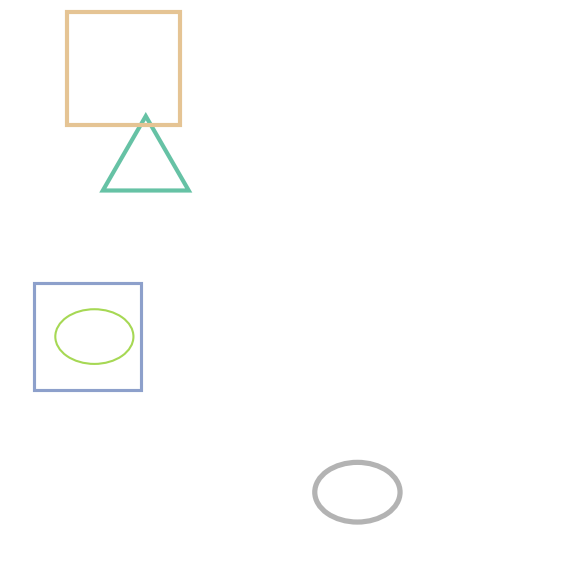[{"shape": "triangle", "thickness": 2, "radius": 0.43, "center": [0.252, 0.712]}, {"shape": "square", "thickness": 1.5, "radius": 0.46, "center": [0.152, 0.417]}, {"shape": "oval", "thickness": 1, "radius": 0.34, "center": [0.163, 0.416]}, {"shape": "square", "thickness": 2, "radius": 0.49, "center": [0.214, 0.881]}, {"shape": "oval", "thickness": 2.5, "radius": 0.37, "center": [0.619, 0.147]}]